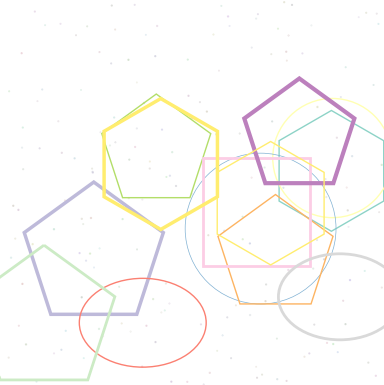[{"shape": "hexagon", "thickness": 1, "radius": 0.78, "center": [0.861, 0.556]}, {"shape": "circle", "thickness": 1, "radius": 0.77, "center": [0.863, 0.589]}, {"shape": "pentagon", "thickness": 2.5, "radius": 0.95, "center": [0.244, 0.337]}, {"shape": "oval", "thickness": 1, "radius": 0.82, "center": [0.371, 0.162]}, {"shape": "circle", "thickness": 0.5, "radius": 0.98, "center": [0.677, 0.406]}, {"shape": "pentagon", "thickness": 1, "radius": 0.79, "center": [0.716, 0.338]}, {"shape": "pentagon", "thickness": 1, "radius": 0.74, "center": [0.406, 0.607]}, {"shape": "square", "thickness": 2, "radius": 0.7, "center": [0.665, 0.449]}, {"shape": "oval", "thickness": 2, "radius": 0.8, "center": [0.883, 0.229]}, {"shape": "pentagon", "thickness": 3, "radius": 0.75, "center": [0.778, 0.646]}, {"shape": "pentagon", "thickness": 2, "radius": 0.97, "center": [0.114, 0.17]}, {"shape": "hexagon", "thickness": 2.5, "radius": 0.85, "center": [0.418, 0.574]}, {"shape": "hexagon", "thickness": 1, "radius": 0.8, "center": [0.703, 0.472]}]